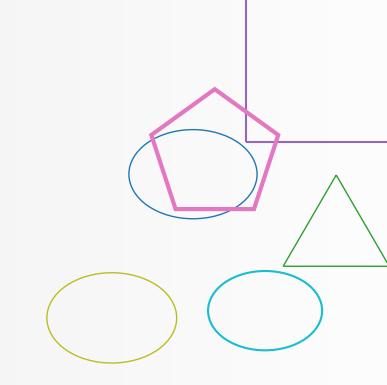[{"shape": "oval", "thickness": 1, "radius": 0.83, "center": [0.498, 0.548]}, {"shape": "triangle", "thickness": 1, "radius": 0.79, "center": [0.868, 0.387]}, {"shape": "square", "thickness": 1.5, "radius": 0.99, "center": [0.833, 0.829]}, {"shape": "pentagon", "thickness": 3, "radius": 0.86, "center": [0.554, 0.596]}, {"shape": "oval", "thickness": 1, "radius": 0.84, "center": [0.288, 0.174]}, {"shape": "oval", "thickness": 1.5, "radius": 0.74, "center": [0.684, 0.193]}]